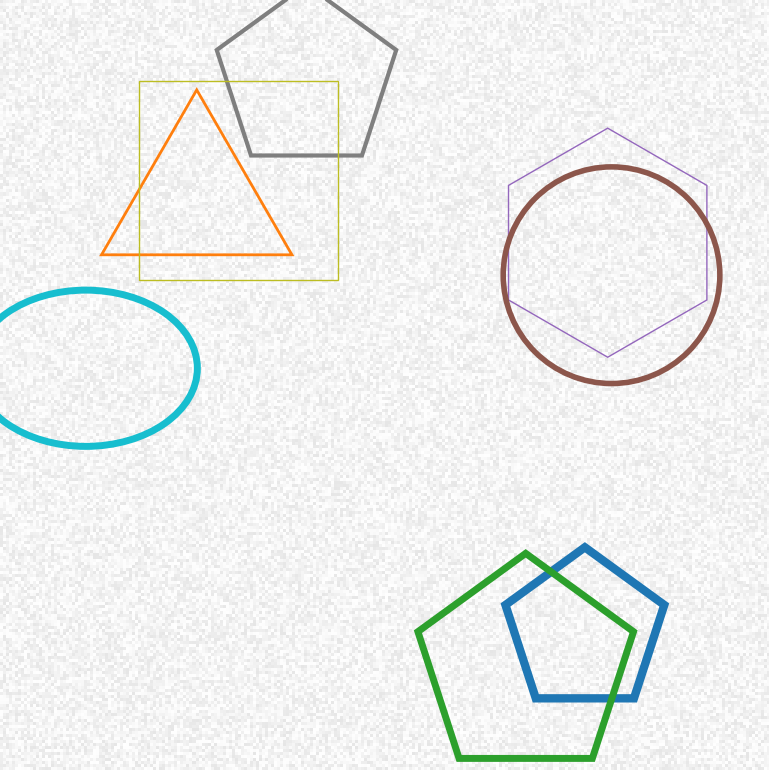[{"shape": "pentagon", "thickness": 3, "radius": 0.54, "center": [0.76, 0.181]}, {"shape": "triangle", "thickness": 1, "radius": 0.71, "center": [0.256, 0.74]}, {"shape": "pentagon", "thickness": 2.5, "radius": 0.74, "center": [0.683, 0.134]}, {"shape": "hexagon", "thickness": 0.5, "radius": 0.74, "center": [0.789, 0.685]}, {"shape": "circle", "thickness": 2, "radius": 0.7, "center": [0.794, 0.643]}, {"shape": "pentagon", "thickness": 1.5, "radius": 0.61, "center": [0.398, 0.897]}, {"shape": "square", "thickness": 0.5, "radius": 0.65, "center": [0.31, 0.765]}, {"shape": "oval", "thickness": 2.5, "radius": 0.72, "center": [0.111, 0.522]}]